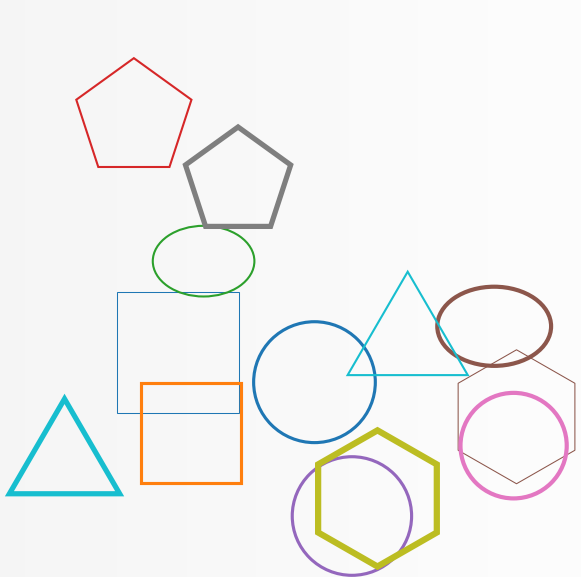[{"shape": "square", "thickness": 0.5, "radius": 0.52, "center": [0.306, 0.389]}, {"shape": "circle", "thickness": 1.5, "radius": 0.52, "center": [0.541, 0.337]}, {"shape": "square", "thickness": 1.5, "radius": 0.43, "center": [0.328, 0.249]}, {"shape": "oval", "thickness": 1, "radius": 0.44, "center": [0.35, 0.547]}, {"shape": "pentagon", "thickness": 1, "radius": 0.52, "center": [0.23, 0.794]}, {"shape": "circle", "thickness": 1.5, "radius": 0.51, "center": [0.605, 0.106]}, {"shape": "oval", "thickness": 2, "radius": 0.49, "center": [0.85, 0.434]}, {"shape": "hexagon", "thickness": 0.5, "radius": 0.58, "center": [0.889, 0.277]}, {"shape": "circle", "thickness": 2, "radius": 0.46, "center": [0.884, 0.227]}, {"shape": "pentagon", "thickness": 2.5, "radius": 0.48, "center": [0.41, 0.684]}, {"shape": "hexagon", "thickness": 3, "radius": 0.59, "center": [0.649, 0.136]}, {"shape": "triangle", "thickness": 2.5, "radius": 0.55, "center": [0.111, 0.199]}, {"shape": "triangle", "thickness": 1, "radius": 0.6, "center": [0.701, 0.409]}]